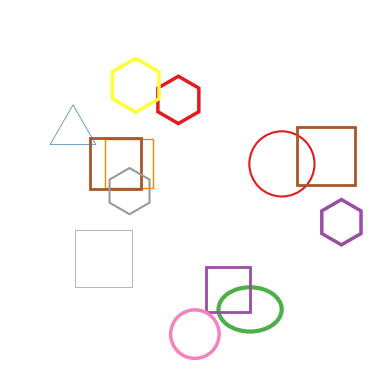[{"shape": "circle", "thickness": 1.5, "radius": 0.42, "center": [0.732, 0.574]}, {"shape": "hexagon", "thickness": 2.5, "radius": 0.31, "center": [0.463, 0.741]}, {"shape": "triangle", "thickness": 0.5, "radius": 0.34, "center": [0.19, 0.659]}, {"shape": "oval", "thickness": 3, "radius": 0.41, "center": [0.65, 0.196]}, {"shape": "square", "thickness": 2, "radius": 0.29, "center": [0.592, 0.248]}, {"shape": "hexagon", "thickness": 2.5, "radius": 0.29, "center": [0.887, 0.423]}, {"shape": "square", "thickness": 1, "radius": 0.31, "center": [0.335, 0.575]}, {"shape": "hexagon", "thickness": 2.5, "radius": 0.35, "center": [0.352, 0.779]}, {"shape": "square", "thickness": 2, "radius": 0.38, "center": [0.848, 0.596]}, {"shape": "square", "thickness": 2, "radius": 0.33, "center": [0.301, 0.575]}, {"shape": "circle", "thickness": 2.5, "radius": 0.31, "center": [0.506, 0.132]}, {"shape": "square", "thickness": 0.5, "radius": 0.37, "center": [0.27, 0.329]}, {"shape": "hexagon", "thickness": 1.5, "radius": 0.3, "center": [0.336, 0.504]}]